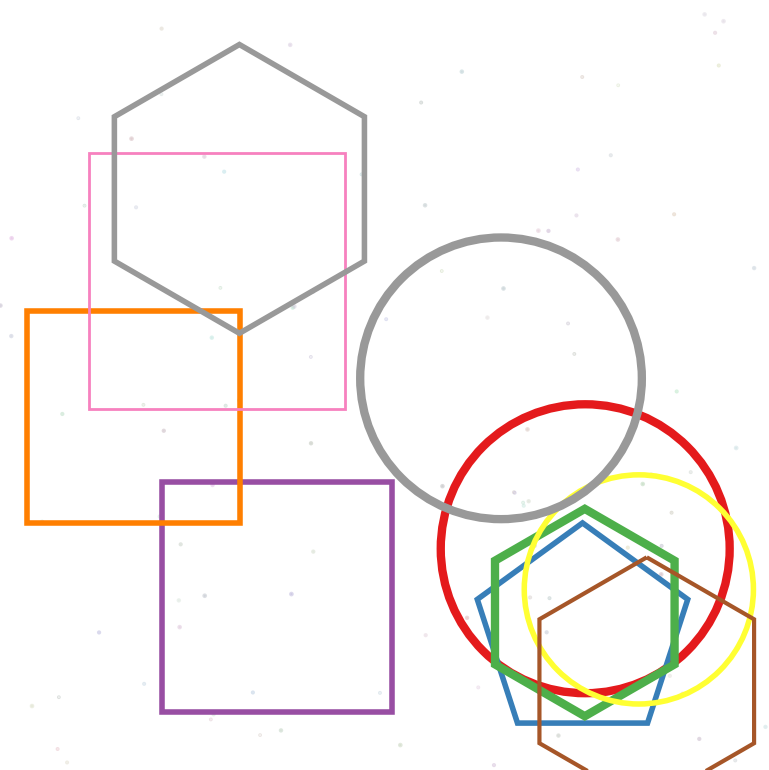[{"shape": "circle", "thickness": 3, "radius": 0.94, "center": [0.76, 0.287]}, {"shape": "pentagon", "thickness": 2, "radius": 0.72, "center": [0.757, 0.177]}, {"shape": "hexagon", "thickness": 3, "radius": 0.67, "center": [0.759, 0.205]}, {"shape": "square", "thickness": 2, "radius": 0.75, "center": [0.36, 0.225]}, {"shape": "square", "thickness": 2, "radius": 0.69, "center": [0.173, 0.458]}, {"shape": "circle", "thickness": 2, "radius": 0.74, "center": [0.83, 0.235]}, {"shape": "hexagon", "thickness": 1.5, "radius": 0.8, "center": [0.84, 0.115]}, {"shape": "square", "thickness": 1, "radius": 0.83, "center": [0.282, 0.635]}, {"shape": "circle", "thickness": 3, "radius": 0.91, "center": [0.651, 0.509]}, {"shape": "hexagon", "thickness": 2, "radius": 0.94, "center": [0.311, 0.755]}]